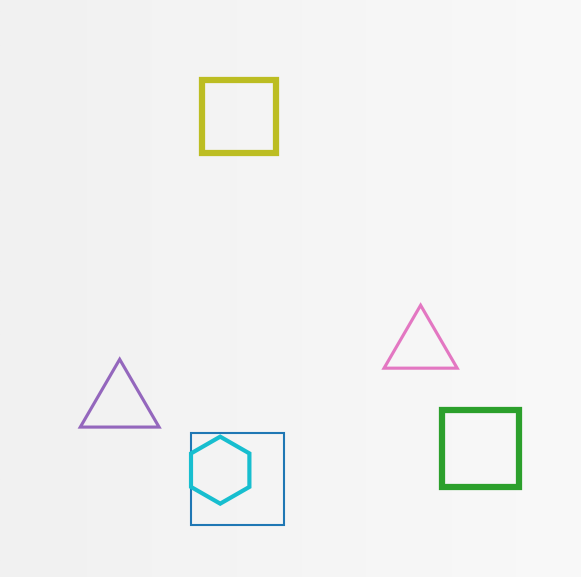[{"shape": "square", "thickness": 1, "radius": 0.4, "center": [0.409, 0.169]}, {"shape": "square", "thickness": 3, "radius": 0.33, "center": [0.827, 0.222]}, {"shape": "triangle", "thickness": 1.5, "radius": 0.39, "center": [0.206, 0.299]}, {"shape": "triangle", "thickness": 1.5, "radius": 0.36, "center": [0.724, 0.398]}, {"shape": "square", "thickness": 3, "radius": 0.32, "center": [0.411, 0.797]}, {"shape": "hexagon", "thickness": 2, "radius": 0.29, "center": [0.379, 0.185]}]